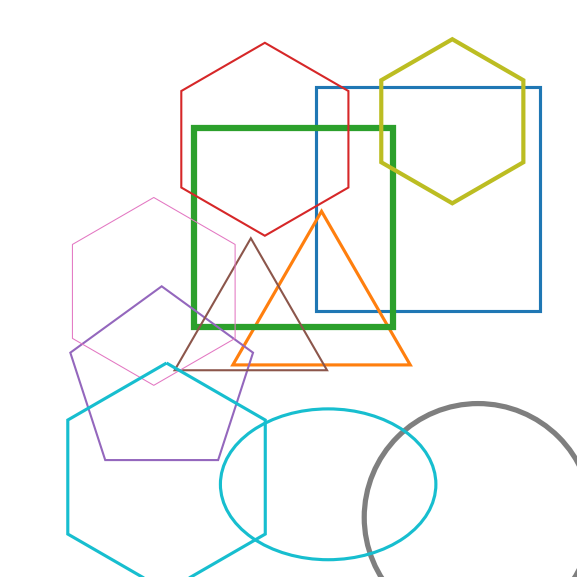[{"shape": "square", "thickness": 1.5, "radius": 0.97, "center": [0.742, 0.654]}, {"shape": "triangle", "thickness": 1.5, "radius": 0.89, "center": [0.557, 0.456]}, {"shape": "square", "thickness": 3, "radius": 0.86, "center": [0.509, 0.605]}, {"shape": "hexagon", "thickness": 1, "radius": 0.84, "center": [0.459, 0.758]}, {"shape": "pentagon", "thickness": 1, "radius": 0.83, "center": [0.28, 0.337]}, {"shape": "triangle", "thickness": 1, "radius": 0.76, "center": [0.434, 0.434]}, {"shape": "hexagon", "thickness": 0.5, "radius": 0.81, "center": [0.266, 0.495]}, {"shape": "circle", "thickness": 2.5, "radius": 0.99, "center": [0.828, 0.103]}, {"shape": "hexagon", "thickness": 2, "radius": 0.71, "center": [0.783, 0.789]}, {"shape": "oval", "thickness": 1.5, "radius": 0.93, "center": [0.568, 0.161]}, {"shape": "hexagon", "thickness": 1.5, "radius": 0.99, "center": [0.288, 0.173]}]